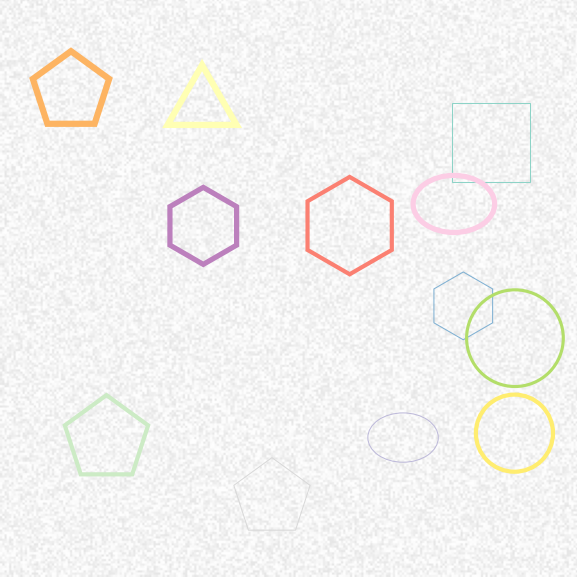[{"shape": "square", "thickness": 0.5, "radius": 0.34, "center": [0.85, 0.752]}, {"shape": "triangle", "thickness": 3, "radius": 0.35, "center": [0.35, 0.817]}, {"shape": "oval", "thickness": 0.5, "radius": 0.3, "center": [0.698, 0.241]}, {"shape": "hexagon", "thickness": 2, "radius": 0.42, "center": [0.605, 0.608]}, {"shape": "hexagon", "thickness": 0.5, "radius": 0.29, "center": [0.802, 0.469]}, {"shape": "pentagon", "thickness": 3, "radius": 0.35, "center": [0.123, 0.841]}, {"shape": "circle", "thickness": 1.5, "radius": 0.42, "center": [0.892, 0.414]}, {"shape": "oval", "thickness": 2.5, "radius": 0.35, "center": [0.786, 0.646]}, {"shape": "pentagon", "thickness": 0.5, "radius": 0.35, "center": [0.471, 0.137]}, {"shape": "hexagon", "thickness": 2.5, "radius": 0.33, "center": [0.352, 0.608]}, {"shape": "pentagon", "thickness": 2, "radius": 0.38, "center": [0.184, 0.239]}, {"shape": "circle", "thickness": 2, "radius": 0.33, "center": [0.891, 0.249]}]